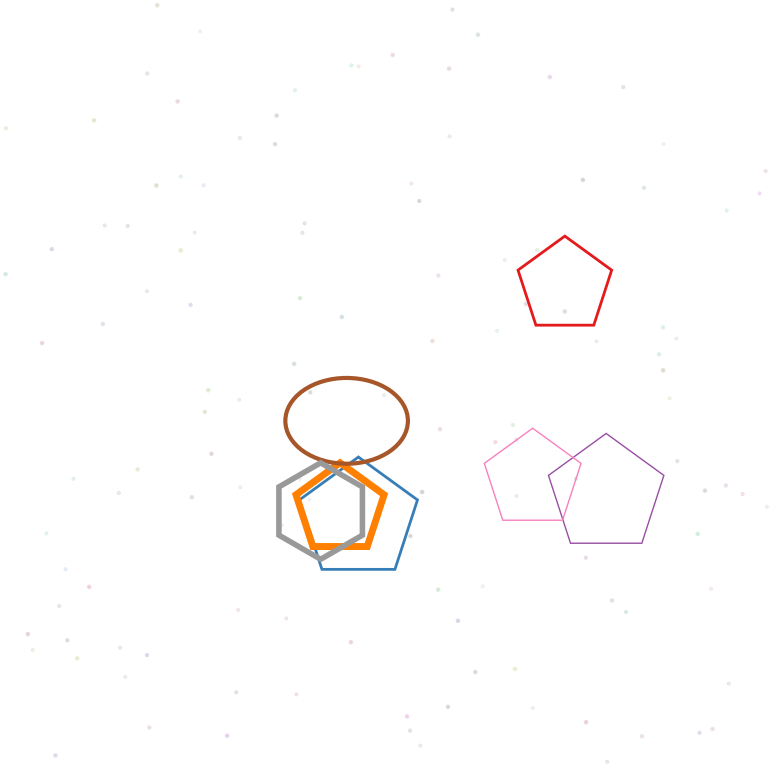[{"shape": "pentagon", "thickness": 1, "radius": 0.32, "center": [0.734, 0.629]}, {"shape": "pentagon", "thickness": 1, "radius": 0.4, "center": [0.465, 0.326]}, {"shape": "pentagon", "thickness": 0.5, "radius": 0.39, "center": [0.787, 0.358]}, {"shape": "pentagon", "thickness": 2.5, "radius": 0.3, "center": [0.442, 0.339]}, {"shape": "oval", "thickness": 1.5, "radius": 0.4, "center": [0.45, 0.453]}, {"shape": "pentagon", "thickness": 0.5, "radius": 0.33, "center": [0.692, 0.378]}, {"shape": "hexagon", "thickness": 2, "radius": 0.31, "center": [0.416, 0.336]}]